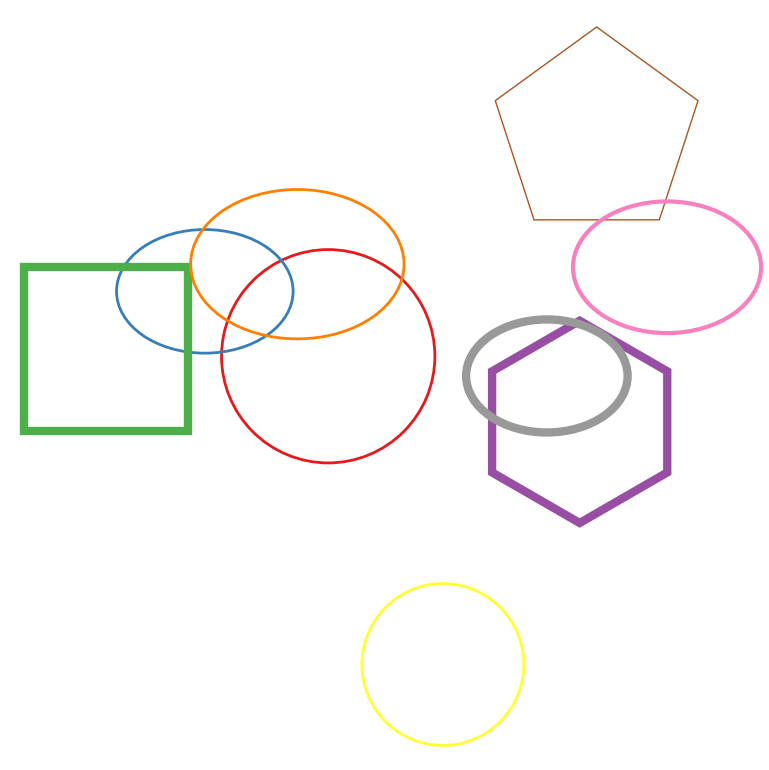[{"shape": "circle", "thickness": 1, "radius": 0.69, "center": [0.426, 0.537]}, {"shape": "oval", "thickness": 1, "radius": 0.57, "center": [0.266, 0.622]}, {"shape": "square", "thickness": 3, "radius": 0.53, "center": [0.137, 0.547]}, {"shape": "hexagon", "thickness": 3, "radius": 0.66, "center": [0.753, 0.452]}, {"shape": "oval", "thickness": 1, "radius": 0.69, "center": [0.386, 0.657]}, {"shape": "circle", "thickness": 1, "radius": 0.53, "center": [0.575, 0.137]}, {"shape": "pentagon", "thickness": 0.5, "radius": 0.69, "center": [0.775, 0.826]}, {"shape": "oval", "thickness": 1.5, "radius": 0.61, "center": [0.866, 0.653]}, {"shape": "oval", "thickness": 3, "radius": 0.52, "center": [0.71, 0.512]}]